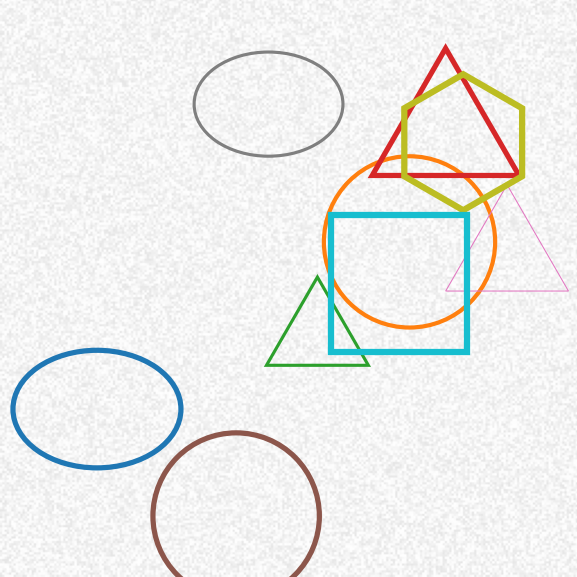[{"shape": "oval", "thickness": 2.5, "radius": 0.73, "center": [0.168, 0.291]}, {"shape": "circle", "thickness": 2, "radius": 0.74, "center": [0.709, 0.58]}, {"shape": "triangle", "thickness": 1.5, "radius": 0.51, "center": [0.55, 0.418]}, {"shape": "triangle", "thickness": 2.5, "radius": 0.73, "center": [0.772, 0.769]}, {"shape": "circle", "thickness": 2.5, "radius": 0.72, "center": [0.409, 0.106]}, {"shape": "triangle", "thickness": 0.5, "radius": 0.61, "center": [0.878, 0.557]}, {"shape": "oval", "thickness": 1.5, "radius": 0.64, "center": [0.465, 0.819]}, {"shape": "hexagon", "thickness": 3, "radius": 0.59, "center": [0.802, 0.753]}, {"shape": "square", "thickness": 3, "radius": 0.59, "center": [0.691, 0.508]}]